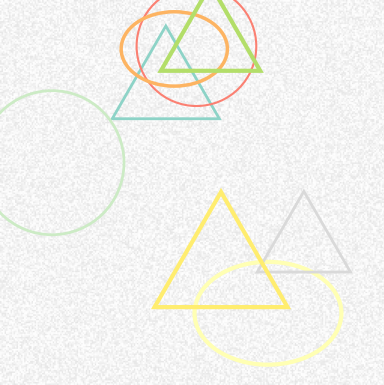[{"shape": "triangle", "thickness": 2, "radius": 0.8, "center": [0.431, 0.772]}, {"shape": "oval", "thickness": 3, "radius": 0.95, "center": [0.696, 0.186]}, {"shape": "circle", "thickness": 1.5, "radius": 0.78, "center": [0.51, 0.88]}, {"shape": "oval", "thickness": 2.5, "radius": 0.69, "center": [0.453, 0.873]}, {"shape": "triangle", "thickness": 3, "radius": 0.74, "center": [0.547, 0.891]}, {"shape": "triangle", "thickness": 2, "radius": 0.7, "center": [0.789, 0.363]}, {"shape": "circle", "thickness": 2, "radius": 0.94, "center": [0.135, 0.577]}, {"shape": "triangle", "thickness": 3, "radius": 1.0, "center": [0.574, 0.302]}]